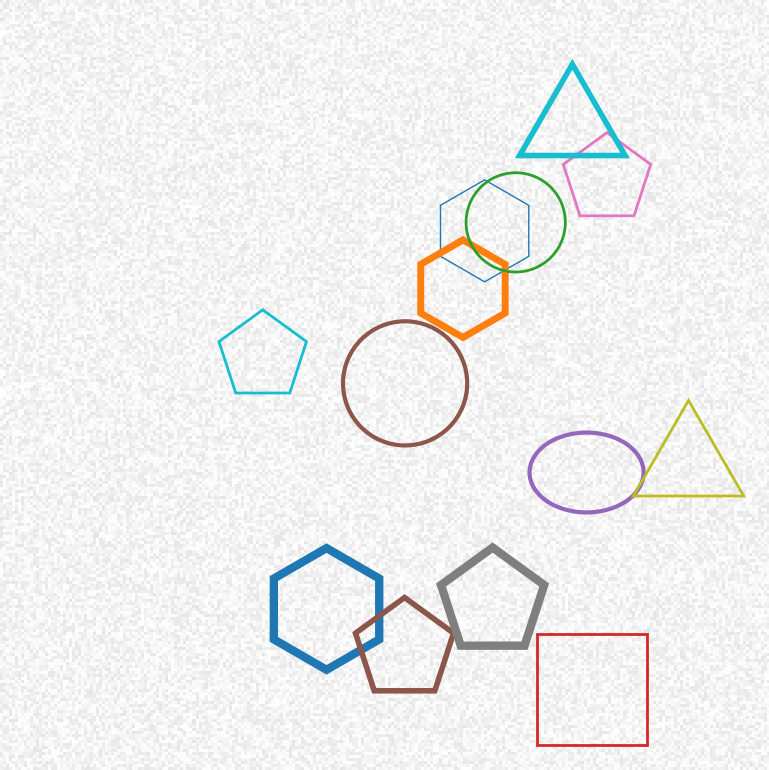[{"shape": "hexagon", "thickness": 3, "radius": 0.4, "center": [0.424, 0.209]}, {"shape": "hexagon", "thickness": 0.5, "radius": 0.33, "center": [0.629, 0.7]}, {"shape": "hexagon", "thickness": 2.5, "radius": 0.32, "center": [0.601, 0.625]}, {"shape": "circle", "thickness": 1, "radius": 0.32, "center": [0.67, 0.711]}, {"shape": "square", "thickness": 1, "radius": 0.36, "center": [0.769, 0.105]}, {"shape": "oval", "thickness": 1.5, "radius": 0.37, "center": [0.762, 0.386]}, {"shape": "circle", "thickness": 1.5, "radius": 0.4, "center": [0.526, 0.502]}, {"shape": "pentagon", "thickness": 2, "radius": 0.33, "center": [0.525, 0.157]}, {"shape": "pentagon", "thickness": 1, "radius": 0.3, "center": [0.788, 0.768]}, {"shape": "pentagon", "thickness": 3, "radius": 0.35, "center": [0.64, 0.218]}, {"shape": "triangle", "thickness": 1, "radius": 0.41, "center": [0.894, 0.397]}, {"shape": "pentagon", "thickness": 1, "radius": 0.3, "center": [0.341, 0.538]}, {"shape": "triangle", "thickness": 2, "radius": 0.4, "center": [0.743, 0.838]}]